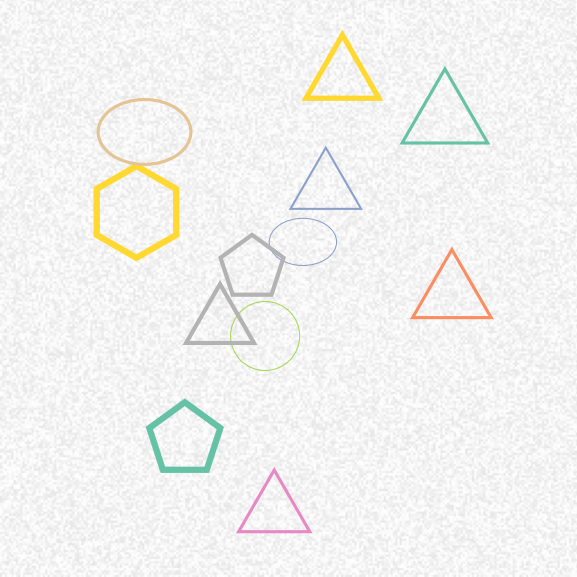[{"shape": "pentagon", "thickness": 3, "radius": 0.32, "center": [0.32, 0.238]}, {"shape": "triangle", "thickness": 1.5, "radius": 0.43, "center": [0.77, 0.794]}, {"shape": "triangle", "thickness": 1.5, "radius": 0.39, "center": [0.782, 0.488]}, {"shape": "oval", "thickness": 0.5, "radius": 0.29, "center": [0.525, 0.58]}, {"shape": "triangle", "thickness": 1, "radius": 0.35, "center": [0.564, 0.673]}, {"shape": "triangle", "thickness": 1.5, "radius": 0.36, "center": [0.475, 0.114]}, {"shape": "circle", "thickness": 0.5, "radius": 0.3, "center": [0.459, 0.417]}, {"shape": "triangle", "thickness": 2.5, "radius": 0.36, "center": [0.593, 0.866]}, {"shape": "hexagon", "thickness": 3, "radius": 0.4, "center": [0.236, 0.632]}, {"shape": "oval", "thickness": 1.5, "radius": 0.4, "center": [0.25, 0.771]}, {"shape": "triangle", "thickness": 2, "radius": 0.34, "center": [0.381, 0.439]}, {"shape": "pentagon", "thickness": 2, "radius": 0.29, "center": [0.436, 0.535]}]